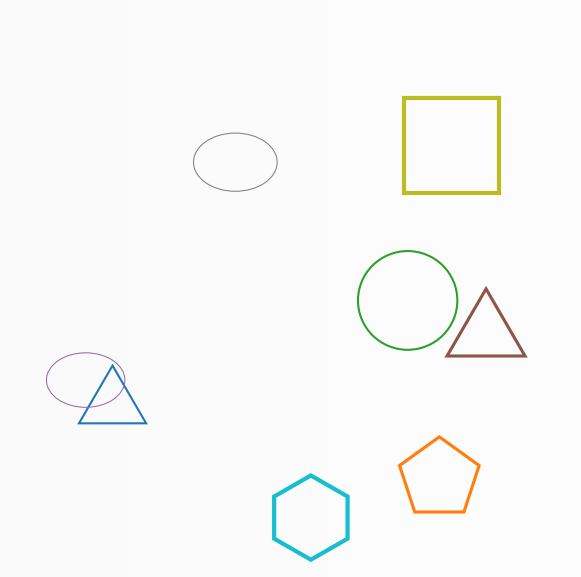[{"shape": "triangle", "thickness": 1, "radius": 0.33, "center": [0.194, 0.299]}, {"shape": "pentagon", "thickness": 1.5, "radius": 0.36, "center": [0.756, 0.171]}, {"shape": "circle", "thickness": 1, "radius": 0.43, "center": [0.701, 0.479]}, {"shape": "oval", "thickness": 0.5, "radius": 0.34, "center": [0.147, 0.341]}, {"shape": "triangle", "thickness": 1.5, "radius": 0.39, "center": [0.836, 0.421]}, {"shape": "oval", "thickness": 0.5, "radius": 0.36, "center": [0.405, 0.718]}, {"shape": "square", "thickness": 2, "radius": 0.41, "center": [0.777, 0.747]}, {"shape": "hexagon", "thickness": 2, "radius": 0.36, "center": [0.535, 0.103]}]